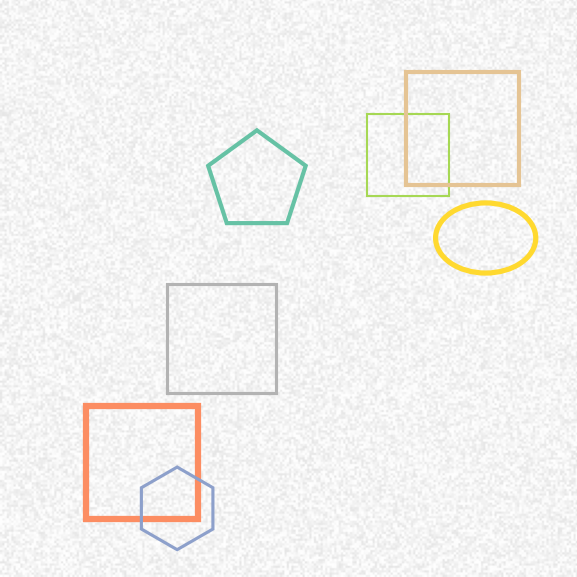[{"shape": "pentagon", "thickness": 2, "radius": 0.44, "center": [0.445, 0.685]}, {"shape": "square", "thickness": 3, "radius": 0.49, "center": [0.246, 0.199]}, {"shape": "hexagon", "thickness": 1.5, "radius": 0.36, "center": [0.307, 0.119]}, {"shape": "square", "thickness": 1, "radius": 0.35, "center": [0.707, 0.731]}, {"shape": "oval", "thickness": 2.5, "radius": 0.43, "center": [0.841, 0.587]}, {"shape": "square", "thickness": 2, "radius": 0.49, "center": [0.801, 0.777]}, {"shape": "square", "thickness": 1.5, "radius": 0.47, "center": [0.384, 0.414]}]